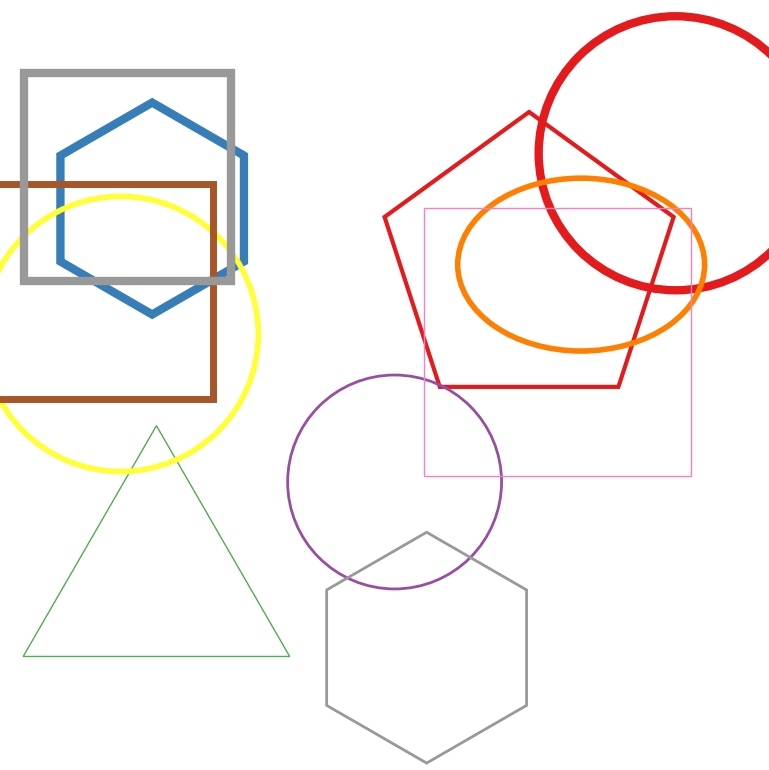[{"shape": "circle", "thickness": 3, "radius": 0.89, "center": [0.878, 0.801]}, {"shape": "pentagon", "thickness": 1.5, "radius": 0.99, "center": [0.687, 0.657]}, {"shape": "hexagon", "thickness": 3, "radius": 0.69, "center": [0.198, 0.729]}, {"shape": "triangle", "thickness": 0.5, "radius": 1.0, "center": [0.203, 0.247]}, {"shape": "circle", "thickness": 1, "radius": 0.69, "center": [0.512, 0.374]}, {"shape": "oval", "thickness": 2, "radius": 0.8, "center": [0.755, 0.656]}, {"shape": "circle", "thickness": 2, "radius": 0.89, "center": [0.157, 0.566]}, {"shape": "square", "thickness": 2.5, "radius": 0.7, "center": [0.136, 0.622]}, {"shape": "square", "thickness": 0.5, "radius": 0.87, "center": [0.724, 0.556]}, {"shape": "square", "thickness": 3, "radius": 0.67, "center": [0.166, 0.77]}, {"shape": "hexagon", "thickness": 1, "radius": 0.75, "center": [0.554, 0.159]}]